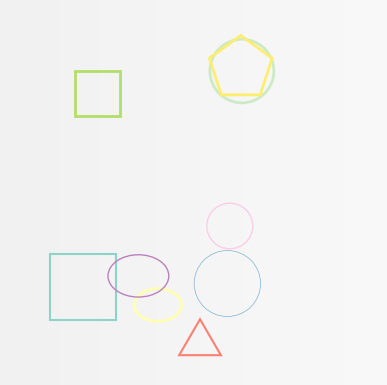[{"shape": "square", "thickness": 1.5, "radius": 0.43, "center": [0.213, 0.254]}, {"shape": "oval", "thickness": 2, "radius": 0.3, "center": [0.407, 0.208]}, {"shape": "triangle", "thickness": 1.5, "radius": 0.31, "center": [0.516, 0.109]}, {"shape": "circle", "thickness": 0.5, "radius": 0.43, "center": [0.587, 0.264]}, {"shape": "square", "thickness": 2, "radius": 0.29, "center": [0.252, 0.756]}, {"shape": "circle", "thickness": 1, "radius": 0.3, "center": [0.593, 0.413]}, {"shape": "oval", "thickness": 1, "radius": 0.39, "center": [0.357, 0.283]}, {"shape": "circle", "thickness": 2, "radius": 0.41, "center": [0.624, 0.815]}, {"shape": "pentagon", "thickness": 2, "radius": 0.43, "center": [0.621, 0.823]}]